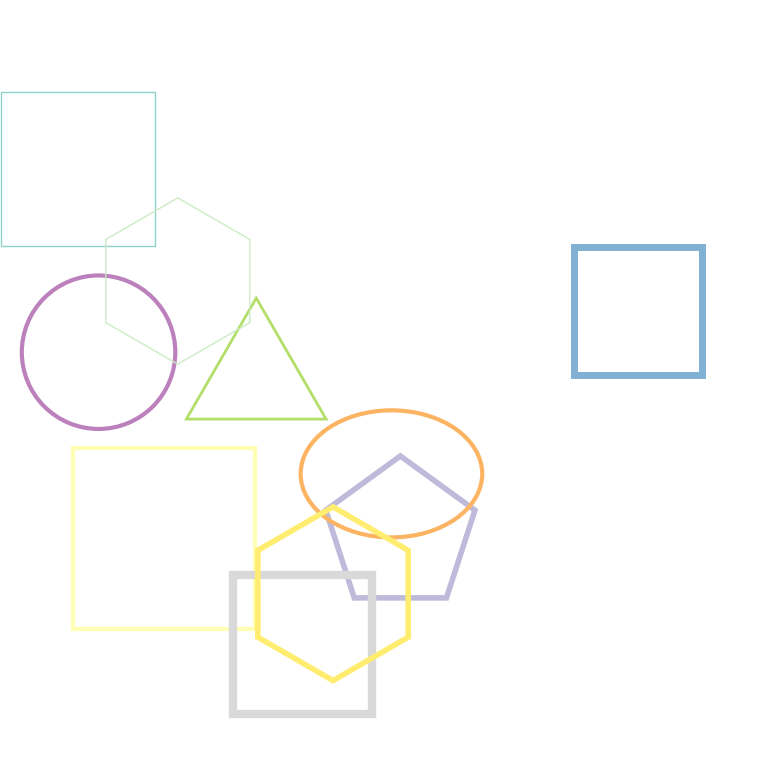[{"shape": "square", "thickness": 0.5, "radius": 0.5, "center": [0.101, 0.78]}, {"shape": "square", "thickness": 1.5, "radius": 0.59, "center": [0.213, 0.301]}, {"shape": "pentagon", "thickness": 2, "radius": 0.51, "center": [0.52, 0.306]}, {"shape": "square", "thickness": 2.5, "radius": 0.41, "center": [0.829, 0.596]}, {"shape": "oval", "thickness": 1.5, "radius": 0.59, "center": [0.508, 0.385]}, {"shape": "triangle", "thickness": 1, "radius": 0.52, "center": [0.333, 0.508]}, {"shape": "square", "thickness": 3, "radius": 0.45, "center": [0.393, 0.163]}, {"shape": "circle", "thickness": 1.5, "radius": 0.5, "center": [0.128, 0.543]}, {"shape": "hexagon", "thickness": 0.5, "radius": 0.54, "center": [0.231, 0.635]}, {"shape": "hexagon", "thickness": 2, "radius": 0.56, "center": [0.432, 0.229]}]